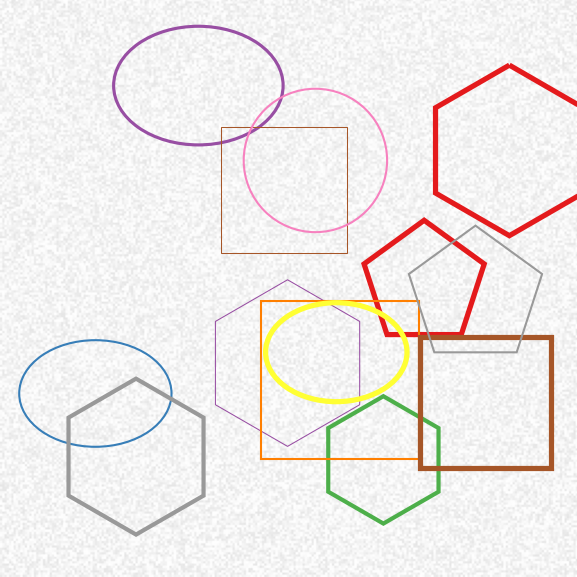[{"shape": "pentagon", "thickness": 2.5, "radius": 0.55, "center": [0.734, 0.508]}, {"shape": "hexagon", "thickness": 2.5, "radius": 0.74, "center": [0.882, 0.739]}, {"shape": "oval", "thickness": 1, "radius": 0.66, "center": [0.165, 0.318]}, {"shape": "hexagon", "thickness": 2, "radius": 0.55, "center": [0.664, 0.203]}, {"shape": "oval", "thickness": 1.5, "radius": 0.73, "center": [0.344, 0.851]}, {"shape": "hexagon", "thickness": 0.5, "radius": 0.72, "center": [0.498, 0.37]}, {"shape": "square", "thickness": 1, "radius": 0.69, "center": [0.589, 0.341]}, {"shape": "oval", "thickness": 2.5, "radius": 0.61, "center": [0.582, 0.389]}, {"shape": "square", "thickness": 0.5, "radius": 0.54, "center": [0.491, 0.67]}, {"shape": "square", "thickness": 2.5, "radius": 0.57, "center": [0.841, 0.302]}, {"shape": "circle", "thickness": 1, "radius": 0.62, "center": [0.546, 0.721]}, {"shape": "pentagon", "thickness": 1, "radius": 0.61, "center": [0.823, 0.487]}, {"shape": "hexagon", "thickness": 2, "radius": 0.67, "center": [0.236, 0.208]}]